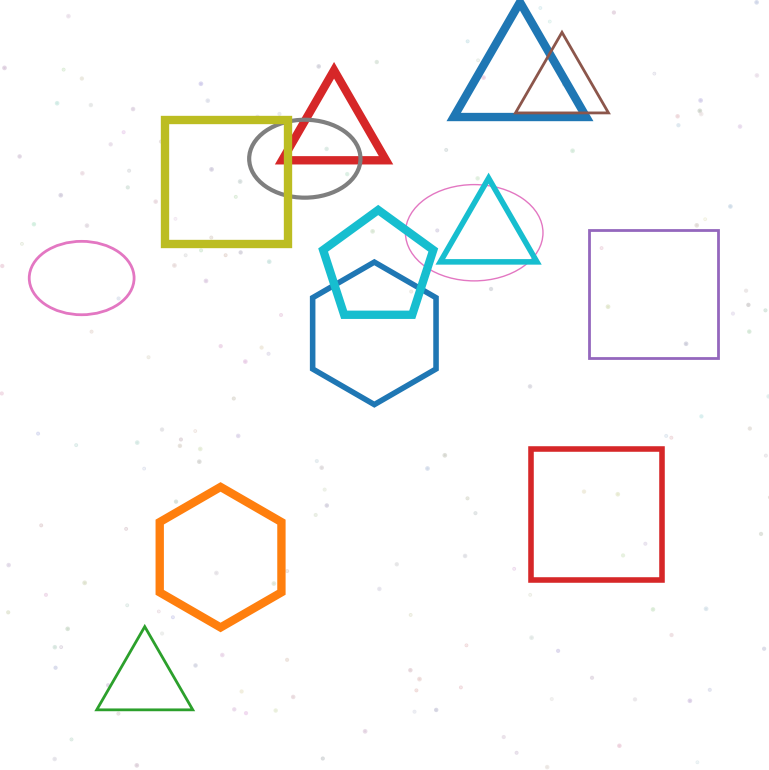[{"shape": "hexagon", "thickness": 2, "radius": 0.46, "center": [0.486, 0.567]}, {"shape": "triangle", "thickness": 3, "radius": 0.5, "center": [0.675, 0.898]}, {"shape": "hexagon", "thickness": 3, "radius": 0.46, "center": [0.286, 0.276]}, {"shape": "triangle", "thickness": 1, "radius": 0.36, "center": [0.188, 0.114]}, {"shape": "triangle", "thickness": 3, "radius": 0.39, "center": [0.434, 0.831]}, {"shape": "square", "thickness": 2, "radius": 0.43, "center": [0.775, 0.331]}, {"shape": "square", "thickness": 1, "radius": 0.42, "center": [0.849, 0.618]}, {"shape": "triangle", "thickness": 1, "radius": 0.35, "center": [0.73, 0.888]}, {"shape": "oval", "thickness": 1, "radius": 0.34, "center": [0.106, 0.639]}, {"shape": "oval", "thickness": 0.5, "radius": 0.45, "center": [0.616, 0.698]}, {"shape": "oval", "thickness": 1.5, "radius": 0.36, "center": [0.396, 0.794]}, {"shape": "square", "thickness": 3, "radius": 0.4, "center": [0.294, 0.764]}, {"shape": "pentagon", "thickness": 3, "radius": 0.38, "center": [0.491, 0.652]}, {"shape": "triangle", "thickness": 2, "radius": 0.36, "center": [0.635, 0.696]}]